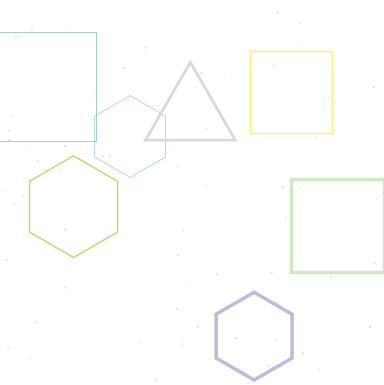[{"shape": "hexagon", "thickness": 0.5, "radius": 0.53, "center": [0.338, 0.645]}, {"shape": "hexagon", "thickness": 2.5, "radius": 0.57, "center": [0.66, 0.127]}, {"shape": "square", "thickness": 0.5, "radius": 0.7, "center": [0.109, 0.775]}, {"shape": "hexagon", "thickness": 1, "radius": 0.66, "center": [0.191, 0.463]}, {"shape": "triangle", "thickness": 2, "radius": 0.67, "center": [0.494, 0.703]}, {"shape": "square", "thickness": 2.5, "radius": 0.61, "center": [0.877, 0.414]}, {"shape": "square", "thickness": 1, "radius": 0.53, "center": [0.755, 0.76]}]